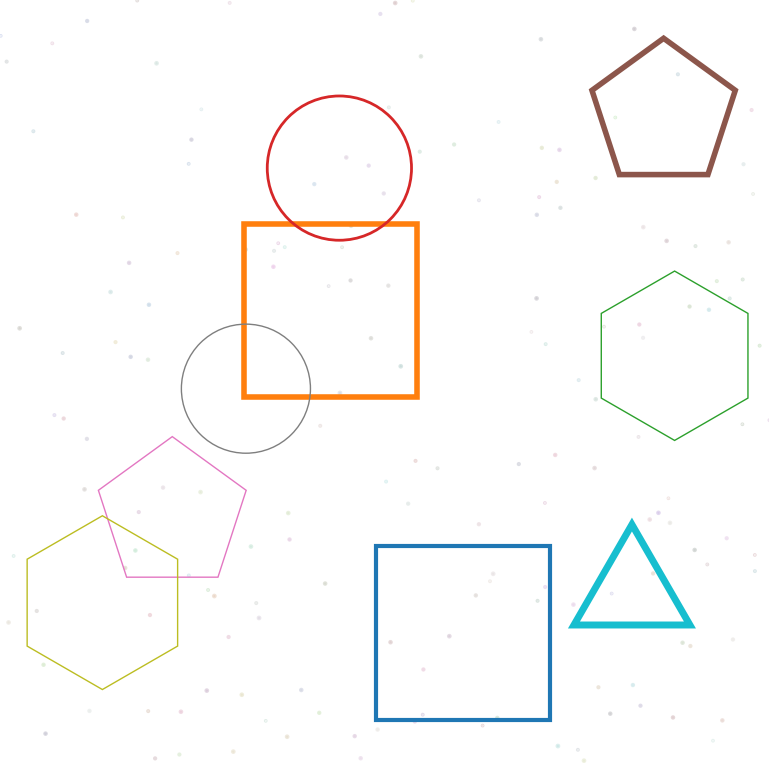[{"shape": "square", "thickness": 1.5, "radius": 0.57, "center": [0.602, 0.177]}, {"shape": "square", "thickness": 2, "radius": 0.56, "center": [0.43, 0.597]}, {"shape": "hexagon", "thickness": 0.5, "radius": 0.55, "center": [0.876, 0.538]}, {"shape": "circle", "thickness": 1, "radius": 0.47, "center": [0.441, 0.782]}, {"shape": "pentagon", "thickness": 2, "radius": 0.49, "center": [0.862, 0.852]}, {"shape": "pentagon", "thickness": 0.5, "radius": 0.5, "center": [0.224, 0.332]}, {"shape": "circle", "thickness": 0.5, "radius": 0.42, "center": [0.319, 0.495]}, {"shape": "hexagon", "thickness": 0.5, "radius": 0.56, "center": [0.133, 0.217]}, {"shape": "triangle", "thickness": 2.5, "radius": 0.43, "center": [0.821, 0.232]}]